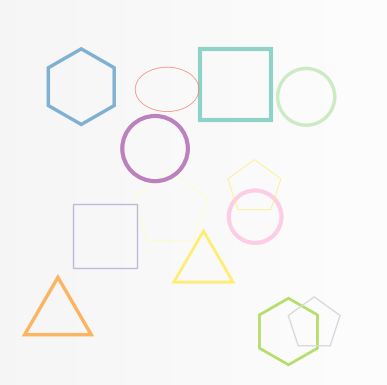[{"shape": "square", "thickness": 3, "radius": 0.46, "center": [0.608, 0.781]}, {"shape": "pentagon", "thickness": 0.5, "radius": 0.5, "center": [0.44, 0.455]}, {"shape": "square", "thickness": 1, "radius": 0.42, "center": [0.272, 0.387]}, {"shape": "oval", "thickness": 0.5, "radius": 0.41, "center": [0.431, 0.768]}, {"shape": "hexagon", "thickness": 2.5, "radius": 0.49, "center": [0.21, 0.775]}, {"shape": "triangle", "thickness": 2.5, "radius": 0.5, "center": [0.149, 0.18]}, {"shape": "hexagon", "thickness": 2, "radius": 0.43, "center": [0.744, 0.139]}, {"shape": "circle", "thickness": 3, "radius": 0.34, "center": [0.658, 0.437]}, {"shape": "pentagon", "thickness": 1, "radius": 0.35, "center": [0.811, 0.159]}, {"shape": "circle", "thickness": 3, "radius": 0.42, "center": [0.4, 0.614]}, {"shape": "circle", "thickness": 2.5, "radius": 0.37, "center": [0.79, 0.748]}, {"shape": "triangle", "thickness": 2, "radius": 0.44, "center": [0.525, 0.311]}, {"shape": "pentagon", "thickness": 0.5, "radius": 0.36, "center": [0.656, 0.513]}]